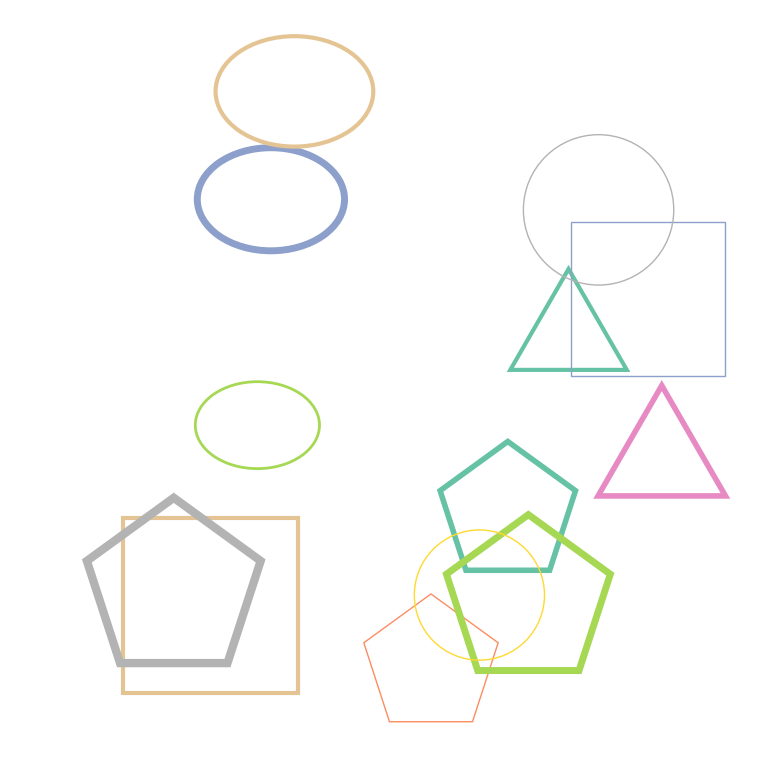[{"shape": "pentagon", "thickness": 2, "radius": 0.46, "center": [0.659, 0.334]}, {"shape": "triangle", "thickness": 1.5, "radius": 0.44, "center": [0.738, 0.563]}, {"shape": "pentagon", "thickness": 0.5, "radius": 0.46, "center": [0.56, 0.137]}, {"shape": "square", "thickness": 0.5, "radius": 0.5, "center": [0.842, 0.612]}, {"shape": "oval", "thickness": 2.5, "radius": 0.48, "center": [0.352, 0.741]}, {"shape": "triangle", "thickness": 2, "radius": 0.48, "center": [0.859, 0.404]}, {"shape": "oval", "thickness": 1, "radius": 0.4, "center": [0.334, 0.448]}, {"shape": "pentagon", "thickness": 2.5, "radius": 0.56, "center": [0.686, 0.22]}, {"shape": "circle", "thickness": 0.5, "radius": 0.42, "center": [0.623, 0.227]}, {"shape": "square", "thickness": 1.5, "radius": 0.57, "center": [0.273, 0.213]}, {"shape": "oval", "thickness": 1.5, "radius": 0.51, "center": [0.382, 0.881]}, {"shape": "circle", "thickness": 0.5, "radius": 0.49, "center": [0.777, 0.727]}, {"shape": "pentagon", "thickness": 3, "radius": 0.59, "center": [0.226, 0.235]}]